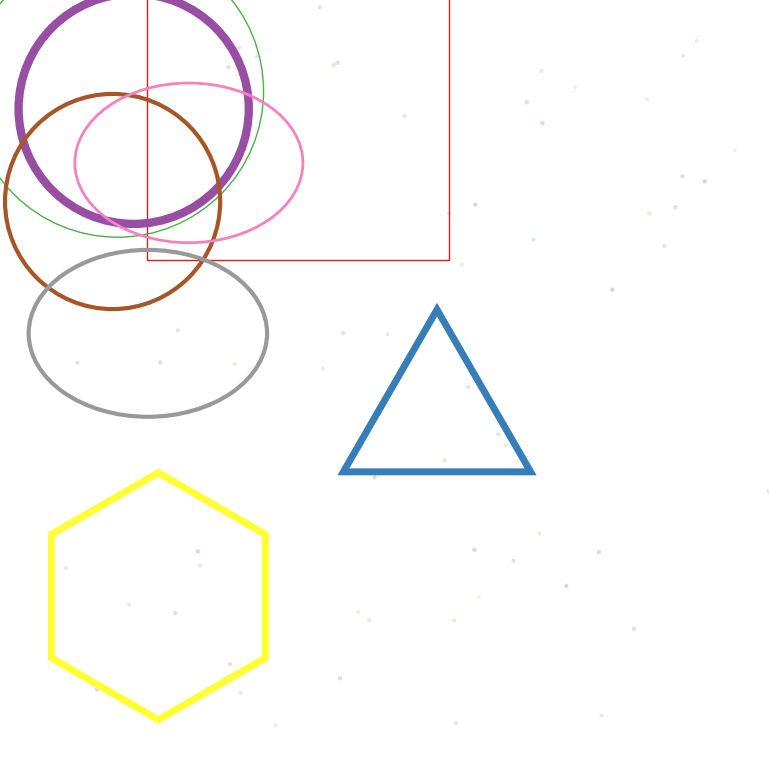[{"shape": "square", "thickness": 0.5, "radius": 0.98, "center": [0.387, 0.858]}, {"shape": "triangle", "thickness": 2.5, "radius": 0.7, "center": [0.568, 0.457]}, {"shape": "circle", "thickness": 0.5, "radius": 0.95, "center": [0.152, 0.882]}, {"shape": "circle", "thickness": 3, "radius": 0.75, "center": [0.174, 0.859]}, {"shape": "hexagon", "thickness": 2.5, "radius": 0.8, "center": [0.206, 0.226]}, {"shape": "circle", "thickness": 1.5, "radius": 0.7, "center": [0.146, 0.738]}, {"shape": "oval", "thickness": 1, "radius": 0.74, "center": [0.245, 0.788]}, {"shape": "oval", "thickness": 1.5, "radius": 0.77, "center": [0.192, 0.567]}]